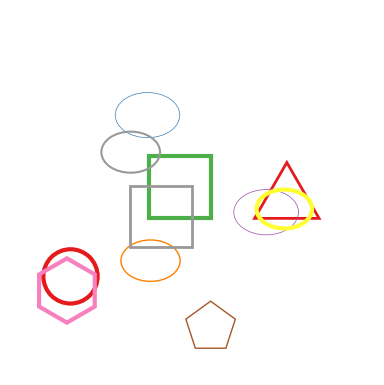[{"shape": "triangle", "thickness": 2, "radius": 0.48, "center": [0.745, 0.481]}, {"shape": "circle", "thickness": 3, "radius": 0.35, "center": [0.183, 0.282]}, {"shape": "oval", "thickness": 0.5, "radius": 0.42, "center": [0.383, 0.701]}, {"shape": "square", "thickness": 3, "radius": 0.4, "center": [0.468, 0.515]}, {"shape": "oval", "thickness": 0.5, "radius": 0.42, "center": [0.691, 0.449]}, {"shape": "oval", "thickness": 1, "radius": 0.38, "center": [0.391, 0.323]}, {"shape": "oval", "thickness": 3, "radius": 0.36, "center": [0.738, 0.457]}, {"shape": "pentagon", "thickness": 1, "radius": 0.34, "center": [0.547, 0.15]}, {"shape": "hexagon", "thickness": 3, "radius": 0.42, "center": [0.174, 0.245]}, {"shape": "square", "thickness": 2, "radius": 0.4, "center": [0.418, 0.438]}, {"shape": "oval", "thickness": 1.5, "radius": 0.38, "center": [0.339, 0.605]}]